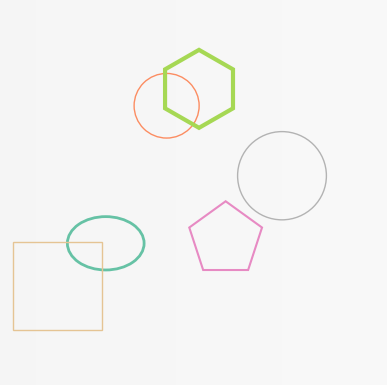[{"shape": "oval", "thickness": 2, "radius": 0.49, "center": [0.273, 0.368]}, {"shape": "circle", "thickness": 1, "radius": 0.42, "center": [0.43, 0.725]}, {"shape": "pentagon", "thickness": 1.5, "radius": 0.49, "center": [0.582, 0.379]}, {"shape": "hexagon", "thickness": 3, "radius": 0.51, "center": [0.514, 0.769]}, {"shape": "square", "thickness": 1, "radius": 0.58, "center": [0.148, 0.257]}, {"shape": "circle", "thickness": 1, "radius": 0.57, "center": [0.728, 0.544]}]